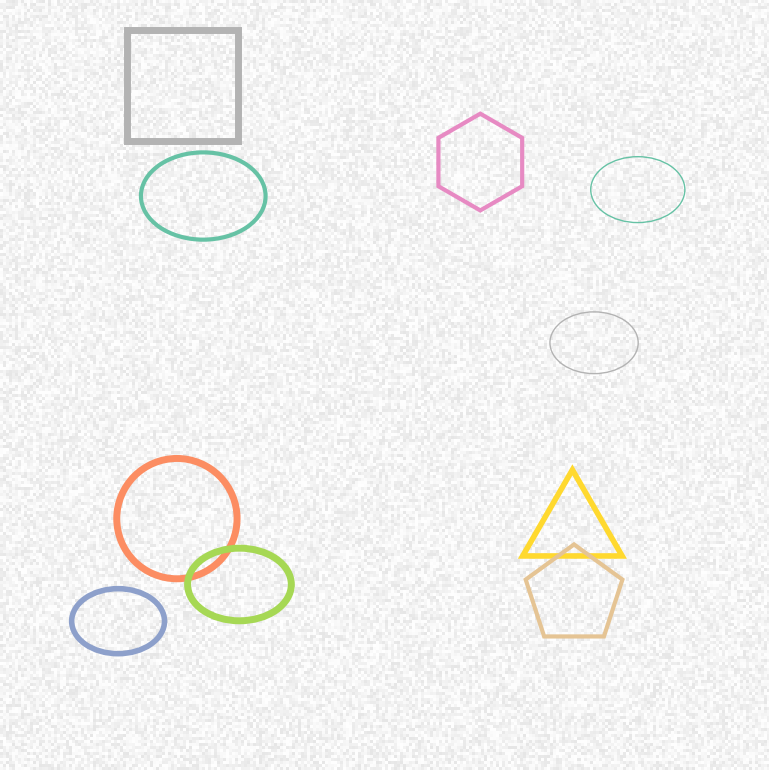[{"shape": "oval", "thickness": 0.5, "radius": 0.31, "center": [0.828, 0.754]}, {"shape": "oval", "thickness": 1.5, "radius": 0.4, "center": [0.264, 0.745]}, {"shape": "circle", "thickness": 2.5, "radius": 0.39, "center": [0.23, 0.326]}, {"shape": "oval", "thickness": 2, "radius": 0.3, "center": [0.153, 0.193]}, {"shape": "hexagon", "thickness": 1.5, "radius": 0.31, "center": [0.624, 0.79]}, {"shape": "oval", "thickness": 2.5, "radius": 0.34, "center": [0.311, 0.241]}, {"shape": "triangle", "thickness": 2, "radius": 0.37, "center": [0.743, 0.315]}, {"shape": "pentagon", "thickness": 1.5, "radius": 0.33, "center": [0.746, 0.227]}, {"shape": "square", "thickness": 2.5, "radius": 0.36, "center": [0.237, 0.889]}, {"shape": "oval", "thickness": 0.5, "radius": 0.29, "center": [0.772, 0.555]}]